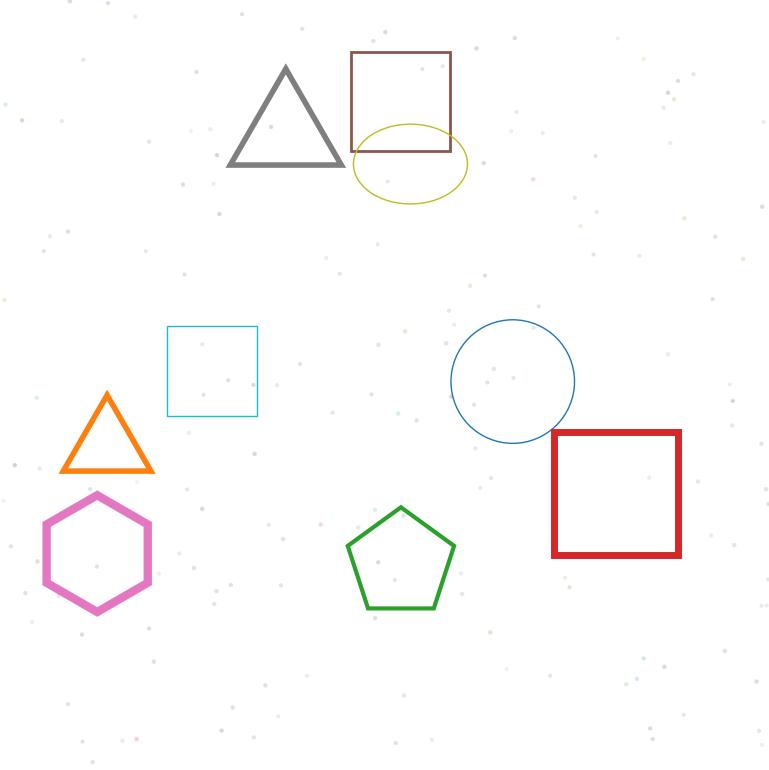[{"shape": "circle", "thickness": 0.5, "radius": 0.4, "center": [0.666, 0.504]}, {"shape": "triangle", "thickness": 2, "radius": 0.33, "center": [0.139, 0.421]}, {"shape": "pentagon", "thickness": 1.5, "radius": 0.36, "center": [0.521, 0.269]}, {"shape": "square", "thickness": 2.5, "radius": 0.4, "center": [0.8, 0.359]}, {"shape": "square", "thickness": 1, "radius": 0.32, "center": [0.52, 0.868]}, {"shape": "hexagon", "thickness": 3, "radius": 0.38, "center": [0.126, 0.281]}, {"shape": "triangle", "thickness": 2, "radius": 0.42, "center": [0.371, 0.827]}, {"shape": "oval", "thickness": 0.5, "radius": 0.37, "center": [0.533, 0.787]}, {"shape": "square", "thickness": 0.5, "radius": 0.29, "center": [0.275, 0.518]}]